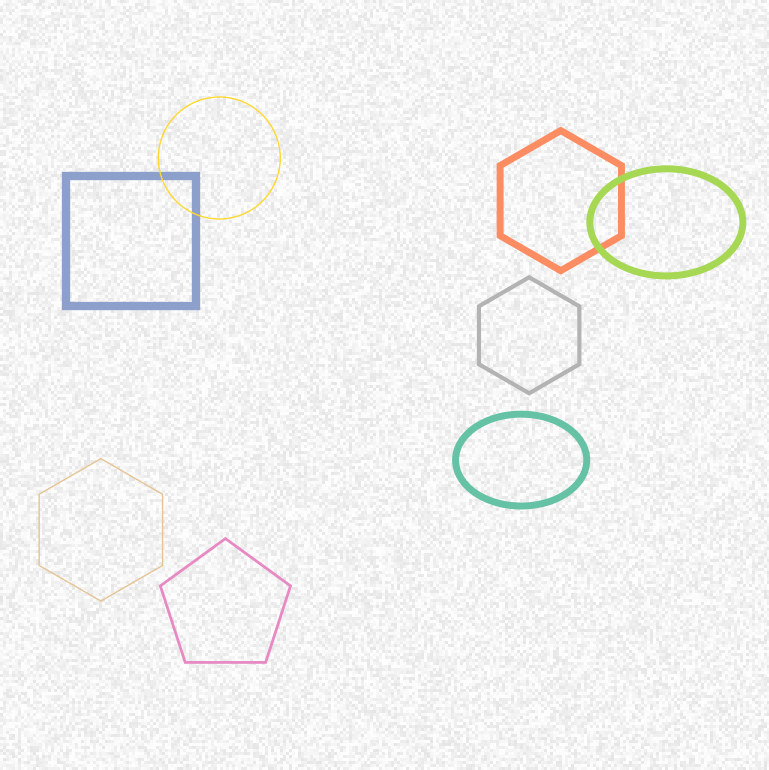[{"shape": "oval", "thickness": 2.5, "radius": 0.43, "center": [0.677, 0.402]}, {"shape": "hexagon", "thickness": 2.5, "radius": 0.45, "center": [0.728, 0.739]}, {"shape": "square", "thickness": 3, "radius": 0.42, "center": [0.17, 0.687]}, {"shape": "pentagon", "thickness": 1, "radius": 0.44, "center": [0.293, 0.212]}, {"shape": "oval", "thickness": 2.5, "radius": 0.5, "center": [0.865, 0.711]}, {"shape": "circle", "thickness": 0.5, "radius": 0.4, "center": [0.285, 0.795]}, {"shape": "hexagon", "thickness": 0.5, "radius": 0.46, "center": [0.131, 0.312]}, {"shape": "hexagon", "thickness": 1.5, "radius": 0.38, "center": [0.687, 0.565]}]